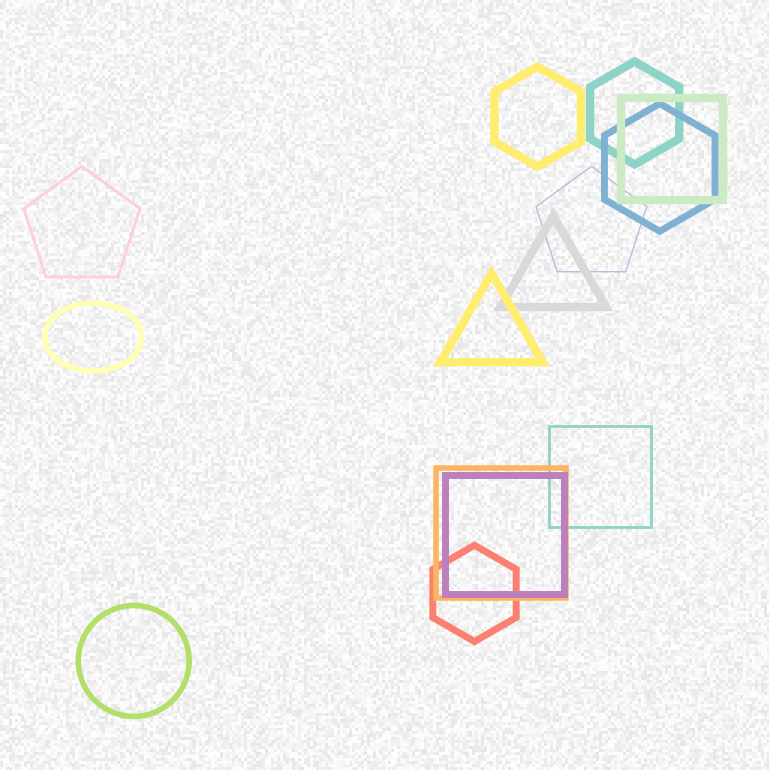[{"shape": "square", "thickness": 1, "radius": 0.33, "center": [0.779, 0.381]}, {"shape": "hexagon", "thickness": 3, "radius": 0.33, "center": [0.824, 0.853]}, {"shape": "oval", "thickness": 2, "radius": 0.32, "center": [0.121, 0.562]}, {"shape": "pentagon", "thickness": 0.5, "radius": 0.38, "center": [0.768, 0.708]}, {"shape": "hexagon", "thickness": 2.5, "radius": 0.31, "center": [0.616, 0.229]}, {"shape": "hexagon", "thickness": 2.5, "radius": 0.41, "center": [0.857, 0.783]}, {"shape": "square", "thickness": 2, "radius": 0.42, "center": [0.651, 0.308]}, {"shape": "circle", "thickness": 2, "radius": 0.36, "center": [0.174, 0.142]}, {"shape": "pentagon", "thickness": 1, "radius": 0.4, "center": [0.106, 0.705]}, {"shape": "triangle", "thickness": 3, "radius": 0.4, "center": [0.719, 0.641]}, {"shape": "square", "thickness": 2.5, "radius": 0.39, "center": [0.656, 0.306]}, {"shape": "square", "thickness": 3, "radius": 0.33, "center": [0.872, 0.806]}, {"shape": "triangle", "thickness": 3, "radius": 0.38, "center": [0.638, 0.568]}, {"shape": "hexagon", "thickness": 3, "radius": 0.32, "center": [0.698, 0.848]}]